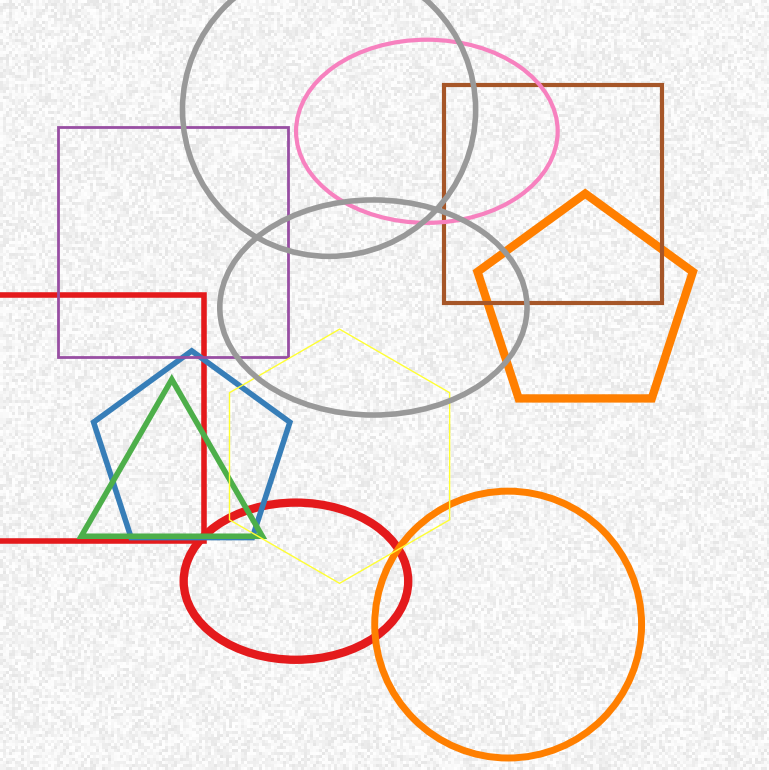[{"shape": "square", "thickness": 2, "radius": 0.8, "center": [0.106, 0.457]}, {"shape": "oval", "thickness": 3, "radius": 0.73, "center": [0.384, 0.245]}, {"shape": "pentagon", "thickness": 2, "radius": 0.67, "center": [0.249, 0.41]}, {"shape": "triangle", "thickness": 2, "radius": 0.68, "center": [0.223, 0.371]}, {"shape": "square", "thickness": 1, "radius": 0.75, "center": [0.225, 0.685]}, {"shape": "circle", "thickness": 2.5, "radius": 0.87, "center": [0.66, 0.189]}, {"shape": "pentagon", "thickness": 3, "radius": 0.74, "center": [0.76, 0.602]}, {"shape": "hexagon", "thickness": 0.5, "radius": 0.83, "center": [0.441, 0.407]}, {"shape": "square", "thickness": 1.5, "radius": 0.71, "center": [0.718, 0.748]}, {"shape": "oval", "thickness": 1.5, "radius": 0.85, "center": [0.554, 0.83]}, {"shape": "oval", "thickness": 2, "radius": 1.0, "center": [0.485, 0.601]}, {"shape": "circle", "thickness": 2, "radius": 0.95, "center": [0.427, 0.857]}]